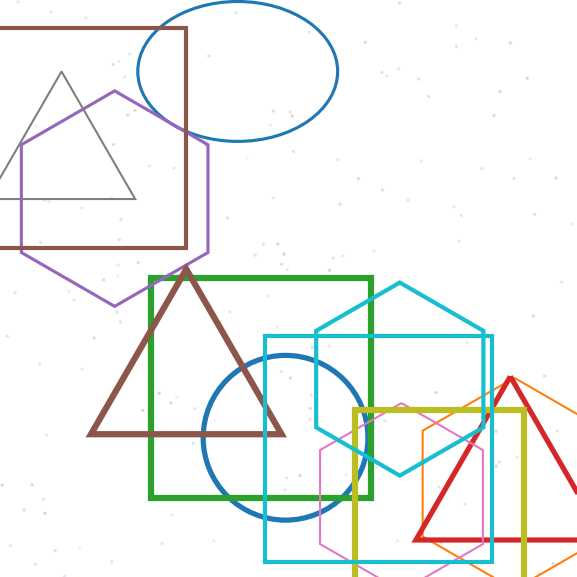[{"shape": "circle", "thickness": 2.5, "radius": 0.71, "center": [0.494, 0.241]}, {"shape": "oval", "thickness": 1.5, "radius": 0.87, "center": [0.412, 0.875]}, {"shape": "hexagon", "thickness": 1, "radius": 0.92, "center": [0.891, 0.162]}, {"shape": "square", "thickness": 3, "radius": 0.95, "center": [0.452, 0.328]}, {"shape": "triangle", "thickness": 2.5, "radius": 0.94, "center": [0.884, 0.158]}, {"shape": "hexagon", "thickness": 1.5, "radius": 0.93, "center": [0.199, 0.655]}, {"shape": "triangle", "thickness": 3, "radius": 0.95, "center": [0.323, 0.342]}, {"shape": "square", "thickness": 2, "radius": 0.95, "center": [0.131, 0.76]}, {"shape": "hexagon", "thickness": 1, "radius": 0.81, "center": [0.695, 0.138]}, {"shape": "triangle", "thickness": 1, "radius": 0.74, "center": [0.107, 0.728]}, {"shape": "square", "thickness": 3, "radius": 0.73, "center": [0.761, 0.143]}, {"shape": "hexagon", "thickness": 2, "radius": 0.84, "center": [0.692, 0.343]}, {"shape": "square", "thickness": 2, "radius": 0.98, "center": [0.655, 0.222]}]